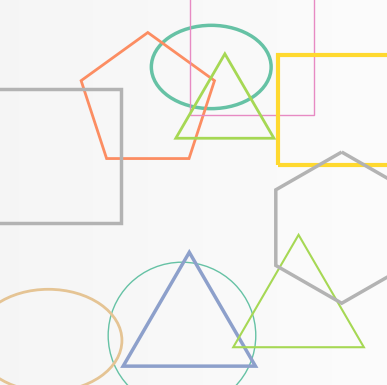[{"shape": "oval", "thickness": 2.5, "radius": 0.77, "center": [0.545, 0.826]}, {"shape": "circle", "thickness": 1, "radius": 0.95, "center": [0.47, 0.128]}, {"shape": "pentagon", "thickness": 2, "radius": 0.9, "center": [0.381, 0.735]}, {"shape": "triangle", "thickness": 2.5, "radius": 0.99, "center": [0.488, 0.148]}, {"shape": "square", "thickness": 1, "radius": 0.8, "center": [0.65, 0.86]}, {"shape": "triangle", "thickness": 2, "radius": 0.73, "center": [0.58, 0.714]}, {"shape": "triangle", "thickness": 1.5, "radius": 0.97, "center": [0.77, 0.195]}, {"shape": "square", "thickness": 3, "radius": 0.72, "center": [0.861, 0.715]}, {"shape": "oval", "thickness": 2, "radius": 0.95, "center": [0.125, 0.116]}, {"shape": "square", "thickness": 2.5, "radius": 0.87, "center": [0.139, 0.594]}, {"shape": "hexagon", "thickness": 2.5, "radius": 0.98, "center": [0.882, 0.409]}]